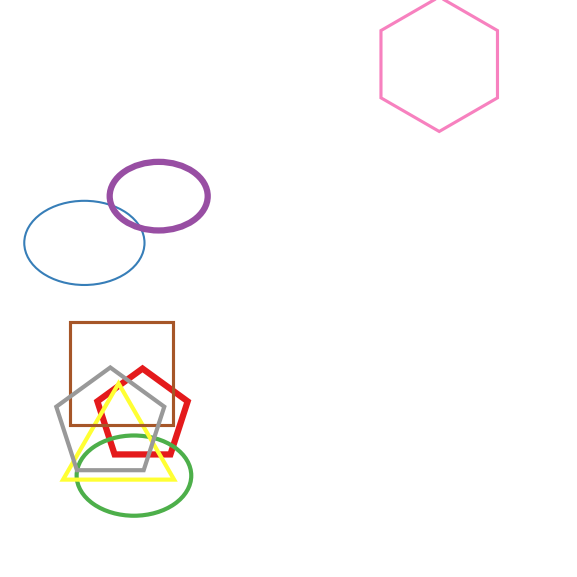[{"shape": "pentagon", "thickness": 3, "radius": 0.41, "center": [0.247, 0.279]}, {"shape": "oval", "thickness": 1, "radius": 0.52, "center": [0.146, 0.579]}, {"shape": "oval", "thickness": 2, "radius": 0.5, "center": [0.232, 0.176]}, {"shape": "oval", "thickness": 3, "radius": 0.42, "center": [0.275, 0.659]}, {"shape": "triangle", "thickness": 2, "radius": 0.56, "center": [0.205, 0.224]}, {"shape": "square", "thickness": 1.5, "radius": 0.45, "center": [0.211, 0.353]}, {"shape": "hexagon", "thickness": 1.5, "radius": 0.58, "center": [0.761, 0.888]}, {"shape": "pentagon", "thickness": 2, "radius": 0.49, "center": [0.191, 0.264]}]